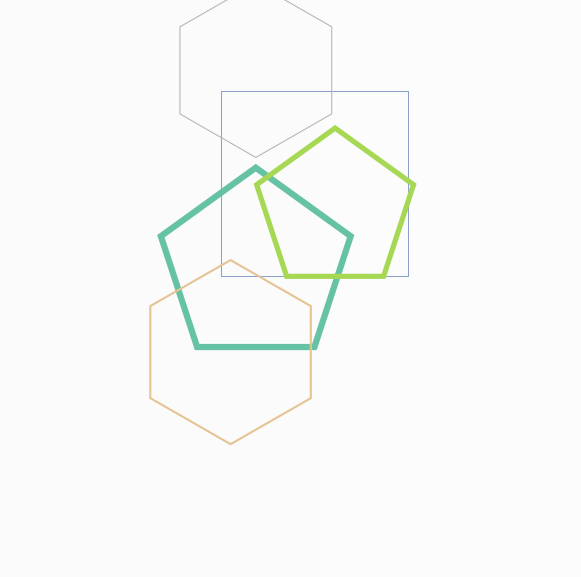[{"shape": "pentagon", "thickness": 3, "radius": 0.86, "center": [0.44, 0.537]}, {"shape": "square", "thickness": 0.5, "radius": 0.8, "center": [0.541, 0.682]}, {"shape": "pentagon", "thickness": 2.5, "radius": 0.71, "center": [0.577, 0.635]}, {"shape": "hexagon", "thickness": 1, "radius": 0.8, "center": [0.397, 0.389]}, {"shape": "hexagon", "thickness": 0.5, "radius": 0.75, "center": [0.44, 0.877]}]